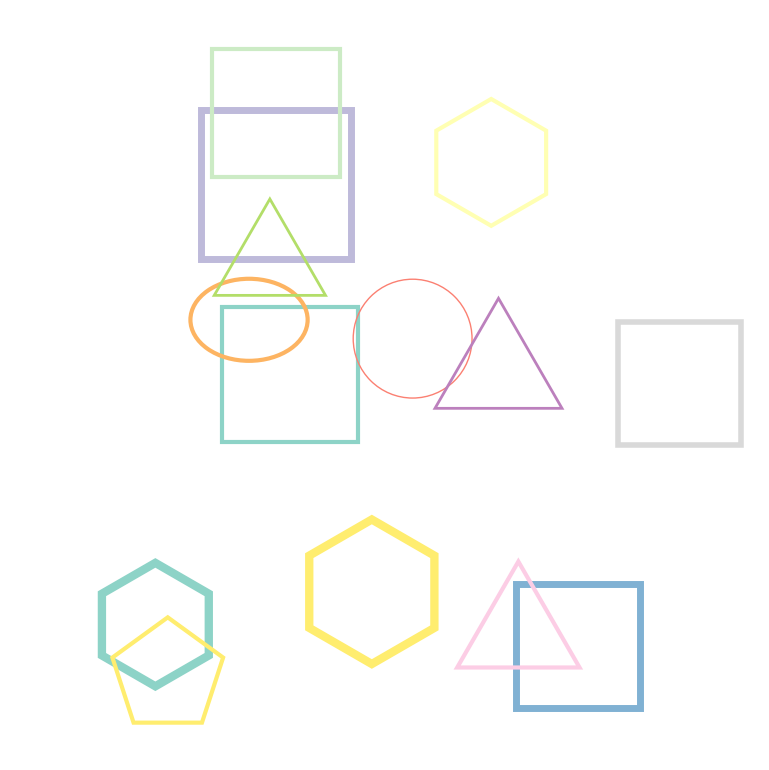[{"shape": "square", "thickness": 1.5, "radius": 0.44, "center": [0.376, 0.514]}, {"shape": "hexagon", "thickness": 3, "radius": 0.4, "center": [0.202, 0.189]}, {"shape": "hexagon", "thickness": 1.5, "radius": 0.41, "center": [0.638, 0.789]}, {"shape": "square", "thickness": 2.5, "radius": 0.49, "center": [0.358, 0.76]}, {"shape": "circle", "thickness": 0.5, "radius": 0.39, "center": [0.536, 0.56]}, {"shape": "square", "thickness": 2.5, "radius": 0.4, "center": [0.75, 0.161]}, {"shape": "oval", "thickness": 1.5, "radius": 0.38, "center": [0.323, 0.585]}, {"shape": "triangle", "thickness": 1, "radius": 0.42, "center": [0.35, 0.658]}, {"shape": "triangle", "thickness": 1.5, "radius": 0.46, "center": [0.673, 0.179]}, {"shape": "square", "thickness": 2, "radius": 0.4, "center": [0.883, 0.502]}, {"shape": "triangle", "thickness": 1, "radius": 0.48, "center": [0.647, 0.517]}, {"shape": "square", "thickness": 1.5, "radius": 0.41, "center": [0.359, 0.853]}, {"shape": "hexagon", "thickness": 3, "radius": 0.47, "center": [0.483, 0.231]}, {"shape": "pentagon", "thickness": 1.5, "radius": 0.38, "center": [0.218, 0.123]}]